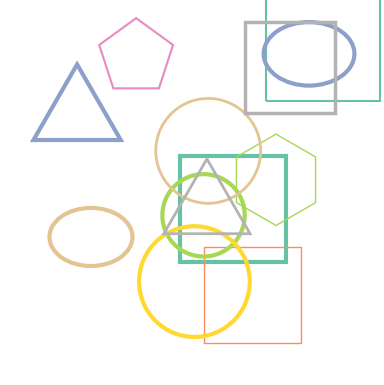[{"shape": "square", "thickness": 1.5, "radius": 0.74, "center": [0.839, 0.885]}, {"shape": "square", "thickness": 3, "radius": 0.69, "center": [0.605, 0.457]}, {"shape": "square", "thickness": 1, "radius": 0.63, "center": [0.656, 0.233]}, {"shape": "oval", "thickness": 3, "radius": 0.59, "center": [0.803, 0.86]}, {"shape": "triangle", "thickness": 3, "radius": 0.65, "center": [0.2, 0.702]}, {"shape": "pentagon", "thickness": 1.5, "radius": 0.5, "center": [0.354, 0.852]}, {"shape": "hexagon", "thickness": 1, "radius": 0.59, "center": [0.717, 0.533]}, {"shape": "circle", "thickness": 3, "radius": 0.53, "center": [0.529, 0.441]}, {"shape": "circle", "thickness": 3, "radius": 0.72, "center": [0.505, 0.269]}, {"shape": "circle", "thickness": 2, "radius": 0.68, "center": [0.541, 0.608]}, {"shape": "oval", "thickness": 3, "radius": 0.54, "center": [0.236, 0.385]}, {"shape": "triangle", "thickness": 2, "radius": 0.65, "center": [0.537, 0.458]}, {"shape": "square", "thickness": 2.5, "radius": 0.59, "center": [0.753, 0.824]}]